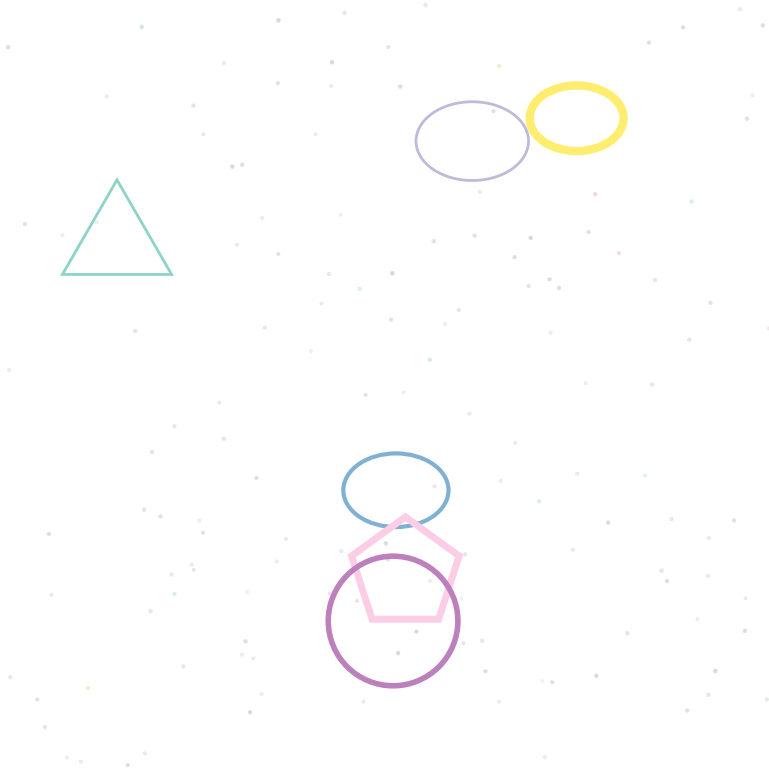[{"shape": "triangle", "thickness": 1, "radius": 0.41, "center": [0.152, 0.685]}, {"shape": "oval", "thickness": 1, "radius": 0.37, "center": [0.613, 0.817]}, {"shape": "oval", "thickness": 1.5, "radius": 0.34, "center": [0.514, 0.363]}, {"shape": "pentagon", "thickness": 2.5, "radius": 0.37, "center": [0.526, 0.255]}, {"shape": "circle", "thickness": 2, "radius": 0.42, "center": [0.51, 0.194]}, {"shape": "oval", "thickness": 3, "radius": 0.3, "center": [0.749, 0.846]}]